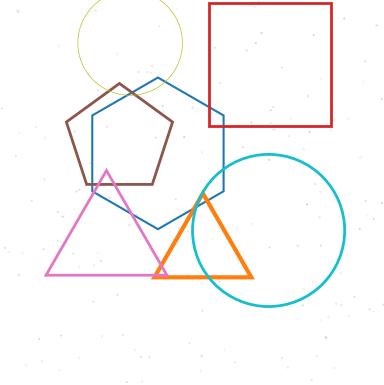[{"shape": "hexagon", "thickness": 1.5, "radius": 0.98, "center": [0.41, 0.602]}, {"shape": "triangle", "thickness": 3, "radius": 0.73, "center": [0.527, 0.352]}, {"shape": "square", "thickness": 2, "radius": 0.8, "center": [0.701, 0.832]}, {"shape": "pentagon", "thickness": 2, "radius": 0.72, "center": [0.31, 0.638]}, {"shape": "triangle", "thickness": 2, "radius": 0.91, "center": [0.277, 0.376]}, {"shape": "circle", "thickness": 0.5, "radius": 0.68, "center": [0.338, 0.888]}, {"shape": "circle", "thickness": 2, "radius": 0.99, "center": [0.698, 0.401]}]